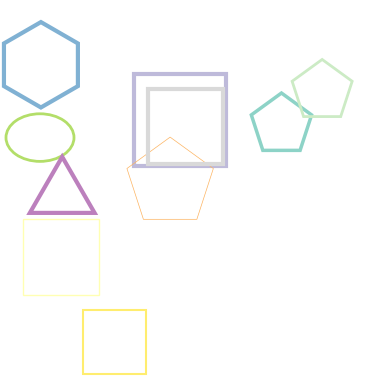[{"shape": "pentagon", "thickness": 2.5, "radius": 0.41, "center": [0.731, 0.676]}, {"shape": "square", "thickness": 1, "radius": 0.49, "center": [0.159, 0.333]}, {"shape": "square", "thickness": 3, "radius": 0.6, "center": [0.467, 0.689]}, {"shape": "hexagon", "thickness": 3, "radius": 0.55, "center": [0.106, 0.832]}, {"shape": "pentagon", "thickness": 0.5, "radius": 0.59, "center": [0.442, 0.526]}, {"shape": "oval", "thickness": 2, "radius": 0.44, "center": [0.104, 0.643]}, {"shape": "square", "thickness": 3, "radius": 0.49, "center": [0.482, 0.671]}, {"shape": "triangle", "thickness": 3, "radius": 0.49, "center": [0.162, 0.496]}, {"shape": "pentagon", "thickness": 2, "radius": 0.41, "center": [0.837, 0.764]}, {"shape": "square", "thickness": 1.5, "radius": 0.41, "center": [0.298, 0.111]}]